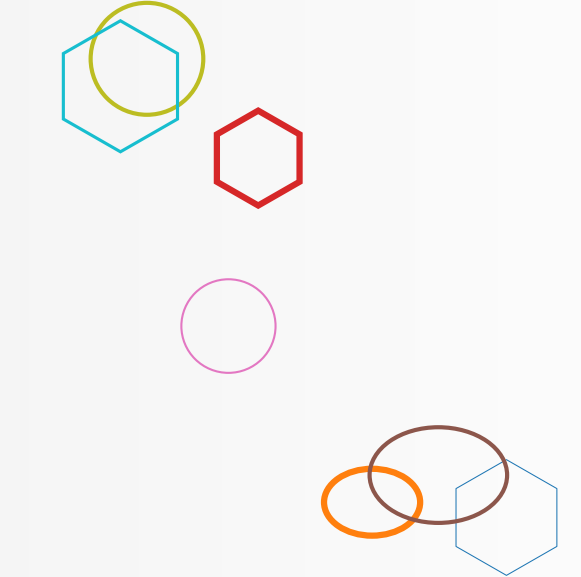[{"shape": "hexagon", "thickness": 0.5, "radius": 0.5, "center": [0.871, 0.103]}, {"shape": "oval", "thickness": 3, "radius": 0.41, "center": [0.64, 0.129]}, {"shape": "hexagon", "thickness": 3, "radius": 0.41, "center": [0.444, 0.725]}, {"shape": "oval", "thickness": 2, "radius": 0.59, "center": [0.754, 0.176]}, {"shape": "circle", "thickness": 1, "radius": 0.41, "center": [0.393, 0.435]}, {"shape": "circle", "thickness": 2, "radius": 0.48, "center": [0.253, 0.897]}, {"shape": "hexagon", "thickness": 1.5, "radius": 0.57, "center": [0.207, 0.85]}]